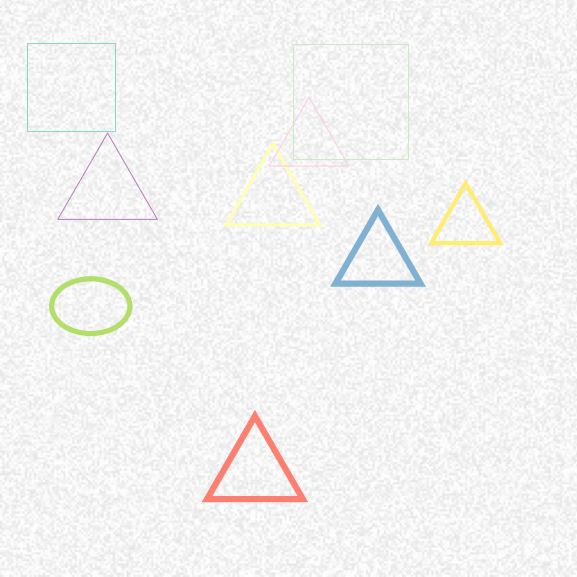[{"shape": "square", "thickness": 0.5, "radius": 0.38, "center": [0.123, 0.848]}, {"shape": "triangle", "thickness": 1.5, "radius": 0.47, "center": [0.473, 0.657]}, {"shape": "triangle", "thickness": 3, "radius": 0.48, "center": [0.441, 0.183]}, {"shape": "triangle", "thickness": 3, "radius": 0.43, "center": [0.655, 0.551]}, {"shape": "oval", "thickness": 2.5, "radius": 0.34, "center": [0.157, 0.469]}, {"shape": "triangle", "thickness": 0.5, "radius": 0.4, "center": [0.535, 0.751]}, {"shape": "triangle", "thickness": 0.5, "radius": 0.5, "center": [0.186, 0.669]}, {"shape": "square", "thickness": 0.5, "radius": 0.5, "center": [0.607, 0.824]}, {"shape": "triangle", "thickness": 2, "radius": 0.34, "center": [0.806, 0.613]}]